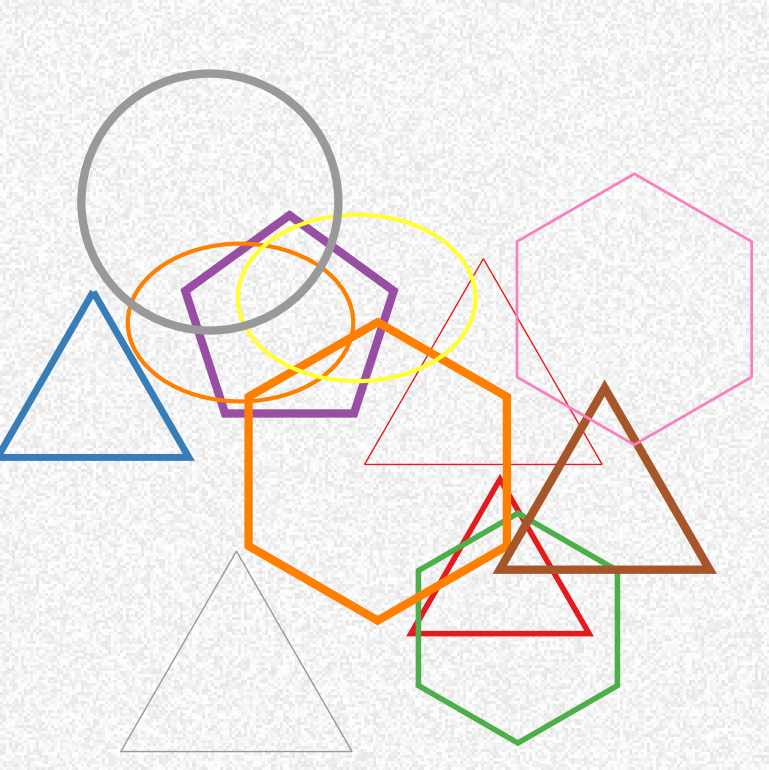[{"shape": "triangle", "thickness": 0.5, "radius": 0.89, "center": [0.628, 0.486]}, {"shape": "triangle", "thickness": 2, "radius": 0.67, "center": [0.649, 0.244]}, {"shape": "triangle", "thickness": 2.5, "radius": 0.72, "center": [0.121, 0.478]}, {"shape": "hexagon", "thickness": 2, "radius": 0.75, "center": [0.673, 0.184]}, {"shape": "pentagon", "thickness": 3, "radius": 0.71, "center": [0.376, 0.578]}, {"shape": "hexagon", "thickness": 3, "radius": 0.97, "center": [0.491, 0.388]}, {"shape": "oval", "thickness": 1.5, "radius": 0.73, "center": [0.312, 0.581]}, {"shape": "oval", "thickness": 1.5, "radius": 0.77, "center": [0.463, 0.613]}, {"shape": "triangle", "thickness": 3, "radius": 0.79, "center": [0.785, 0.339]}, {"shape": "hexagon", "thickness": 1, "radius": 0.88, "center": [0.824, 0.598]}, {"shape": "circle", "thickness": 3, "radius": 0.83, "center": [0.273, 0.738]}, {"shape": "triangle", "thickness": 0.5, "radius": 0.87, "center": [0.307, 0.111]}]